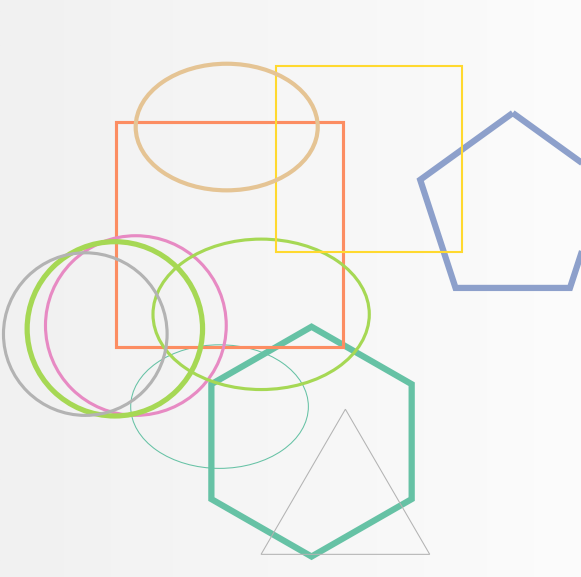[{"shape": "oval", "thickness": 0.5, "radius": 0.76, "center": [0.378, 0.295]}, {"shape": "hexagon", "thickness": 3, "radius": 0.99, "center": [0.536, 0.234]}, {"shape": "square", "thickness": 1.5, "radius": 0.98, "center": [0.395, 0.593]}, {"shape": "pentagon", "thickness": 3, "radius": 0.84, "center": [0.882, 0.636]}, {"shape": "circle", "thickness": 1.5, "radius": 0.78, "center": [0.234, 0.435]}, {"shape": "circle", "thickness": 2.5, "radius": 0.75, "center": [0.198, 0.43]}, {"shape": "oval", "thickness": 1.5, "radius": 0.93, "center": [0.449, 0.455]}, {"shape": "square", "thickness": 1, "radius": 0.8, "center": [0.635, 0.724]}, {"shape": "oval", "thickness": 2, "radius": 0.78, "center": [0.39, 0.779]}, {"shape": "circle", "thickness": 1.5, "radius": 0.7, "center": [0.147, 0.421]}, {"shape": "triangle", "thickness": 0.5, "radius": 0.84, "center": [0.594, 0.123]}]